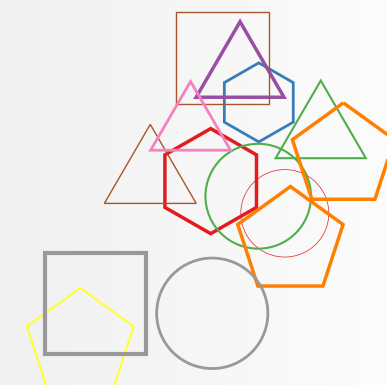[{"shape": "hexagon", "thickness": 2.5, "radius": 0.68, "center": [0.544, 0.53]}, {"shape": "circle", "thickness": 0.5, "radius": 0.57, "center": [0.735, 0.446]}, {"shape": "hexagon", "thickness": 2, "radius": 0.51, "center": [0.668, 0.734]}, {"shape": "circle", "thickness": 1.5, "radius": 0.68, "center": [0.666, 0.49]}, {"shape": "triangle", "thickness": 1.5, "radius": 0.67, "center": [0.828, 0.656]}, {"shape": "triangle", "thickness": 2.5, "radius": 0.65, "center": [0.62, 0.813]}, {"shape": "pentagon", "thickness": 2.5, "radius": 0.69, "center": [0.886, 0.594]}, {"shape": "pentagon", "thickness": 2.5, "radius": 0.71, "center": [0.749, 0.373]}, {"shape": "pentagon", "thickness": 1.5, "radius": 0.72, "center": [0.207, 0.107]}, {"shape": "square", "thickness": 1, "radius": 0.6, "center": [0.575, 0.85]}, {"shape": "triangle", "thickness": 1, "radius": 0.68, "center": [0.388, 0.54]}, {"shape": "triangle", "thickness": 2, "radius": 0.6, "center": [0.492, 0.669]}, {"shape": "circle", "thickness": 2, "radius": 0.72, "center": [0.548, 0.186]}, {"shape": "square", "thickness": 3, "radius": 0.65, "center": [0.247, 0.212]}]